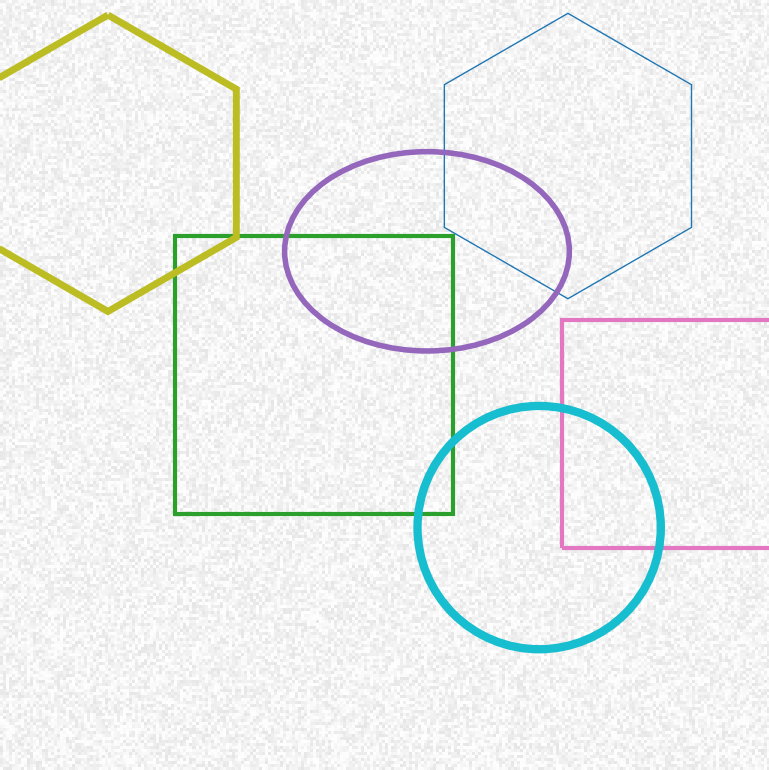[{"shape": "hexagon", "thickness": 0.5, "radius": 0.93, "center": [0.738, 0.797]}, {"shape": "square", "thickness": 1.5, "radius": 0.9, "center": [0.408, 0.513]}, {"shape": "oval", "thickness": 2, "radius": 0.92, "center": [0.555, 0.674]}, {"shape": "square", "thickness": 1.5, "radius": 0.74, "center": [0.878, 0.436]}, {"shape": "hexagon", "thickness": 2.5, "radius": 0.96, "center": [0.14, 0.788]}, {"shape": "circle", "thickness": 3, "radius": 0.79, "center": [0.7, 0.315]}]